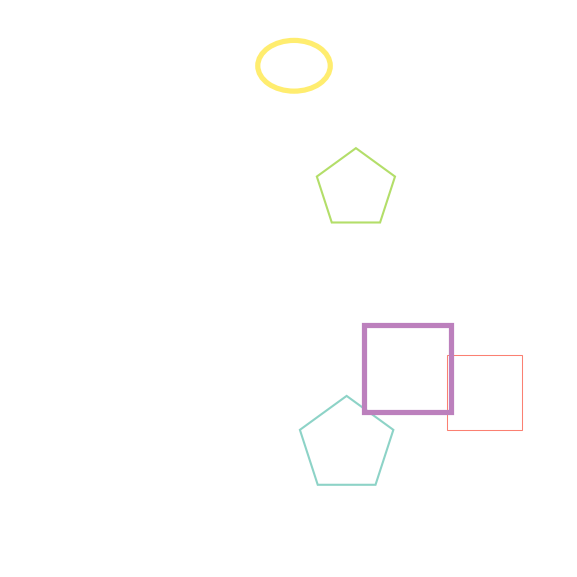[{"shape": "pentagon", "thickness": 1, "radius": 0.43, "center": [0.6, 0.229]}, {"shape": "square", "thickness": 0.5, "radius": 0.32, "center": [0.839, 0.319]}, {"shape": "pentagon", "thickness": 1, "radius": 0.36, "center": [0.616, 0.671]}, {"shape": "square", "thickness": 2.5, "radius": 0.38, "center": [0.706, 0.361]}, {"shape": "oval", "thickness": 2.5, "radius": 0.31, "center": [0.509, 0.885]}]